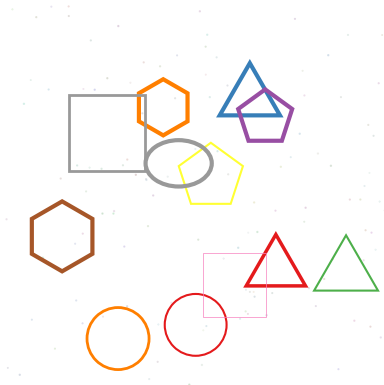[{"shape": "circle", "thickness": 1.5, "radius": 0.4, "center": [0.508, 0.156]}, {"shape": "triangle", "thickness": 2.5, "radius": 0.45, "center": [0.716, 0.302]}, {"shape": "triangle", "thickness": 3, "radius": 0.45, "center": [0.649, 0.746]}, {"shape": "triangle", "thickness": 1.5, "radius": 0.48, "center": [0.899, 0.293]}, {"shape": "pentagon", "thickness": 3, "radius": 0.37, "center": [0.689, 0.694]}, {"shape": "hexagon", "thickness": 3, "radius": 0.36, "center": [0.424, 0.721]}, {"shape": "circle", "thickness": 2, "radius": 0.4, "center": [0.307, 0.121]}, {"shape": "pentagon", "thickness": 1.5, "radius": 0.44, "center": [0.548, 0.541]}, {"shape": "hexagon", "thickness": 3, "radius": 0.45, "center": [0.161, 0.386]}, {"shape": "square", "thickness": 0.5, "radius": 0.41, "center": [0.61, 0.26]}, {"shape": "oval", "thickness": 3, "radius": 0.43, "center": [0.464, 0.576]}, {"shape": "square", "thickness": 2, "radius": 0.49, "center": [0.278, 0.654]}]